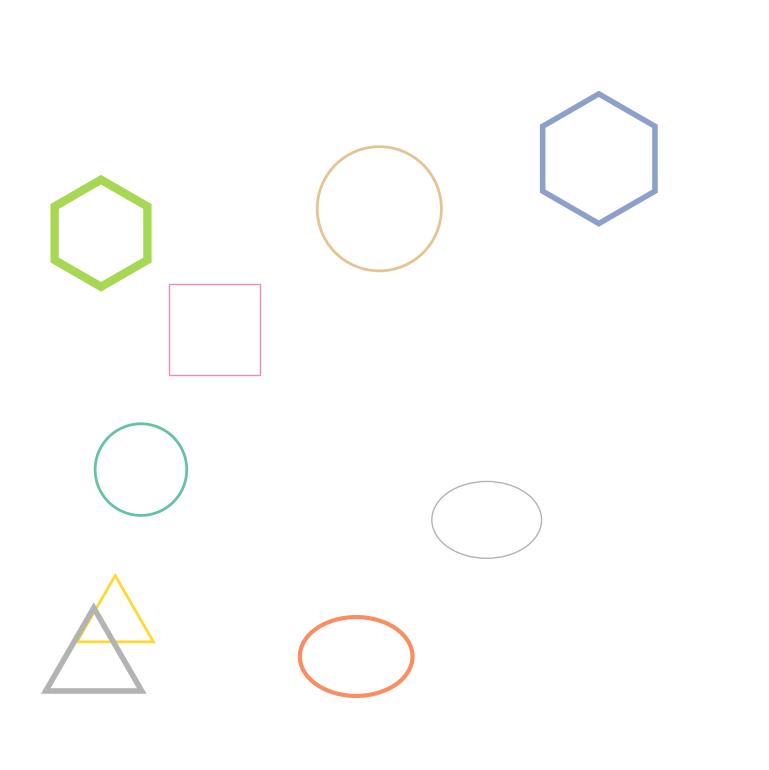[{"shape": "circle", "thickness": 1, "radius": 0.3, "center": [0.183, 0.39]}, {"shape": "oval", "thickness": 1.5, "radius": 0.37, "center": [0.463, 0.147]}, {"shape": "hexagon", "thickness": 2, "radius": 0.42, "center": [0.778, 0.794]}, {"shape": "square", "thickness": 0.5, "radius": 0.3, "center": [0.279, 0.573]}, {"shape": "hexagon", "thickness": 3, "radius": 0.35, "center": [0.131, 0.697]}, {"shape": "triangle", "thickness": 1, "radius": 0.29, "center": [0.15, 0.195]}, {"shape": "circle", "thickness": 1, "radius": 0.4, "center": [0.493, 0.729]}, {"shape": "oval", "thickness": 0.5, "radius": 0.36, "center": [0.632, 0.325]}, {"shape": "triangle", "thickness": 2, "radius": 0.36, "center": [0.122, 0.139]}]